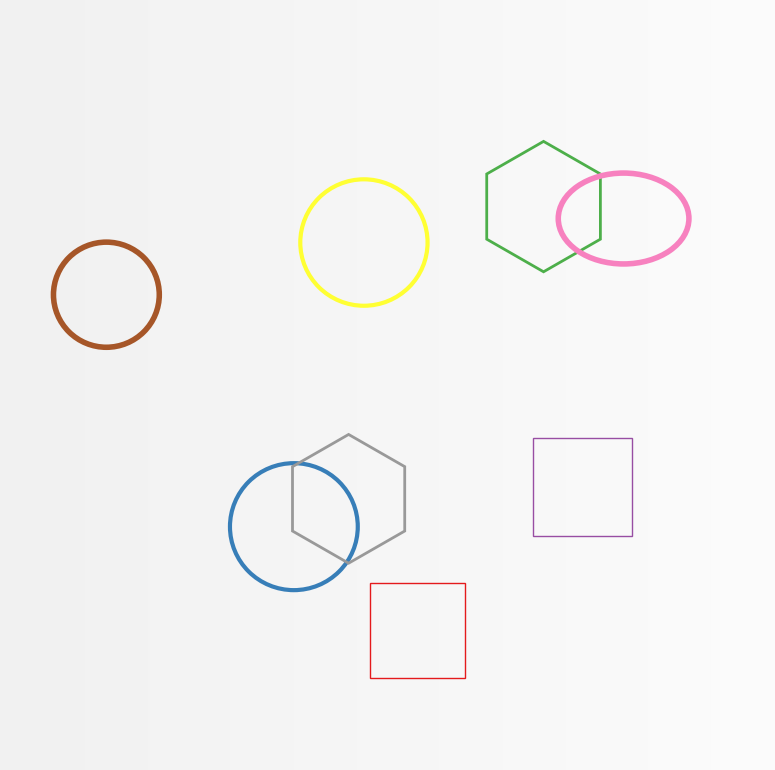[{"shape": "square", "thickness": 0.5, "radius": 0.31, "center": [0.539, 0.181]}, {"shape": "circle", "thickness": 1.5, "radius": 0.41, "center": [0.379, 0.316]}, {"shape": "hexagon", "thickness": 1, "radius": 0.42, "center": [0.701, 0.732]}, {"shape": "square", "thickness": 0.5, "radius": 0.32, "center": [0.752, 0.368]}, {"shape": "circle", "thickness": 1.5, "radius": 0.41, "center": [0.47, 0.685]}, {"shape": "circle", "thickness": 2, "radius": 0.34, "center": [0.137, 0.617]}, {"shape": "oval", "thickness": 2, "radius": 0.42, "center": [0.805, 0.716]}, {"shape": "hexagon", "thickness": 1, "radius": 0.42, "center": [0.45, 0.352]}]